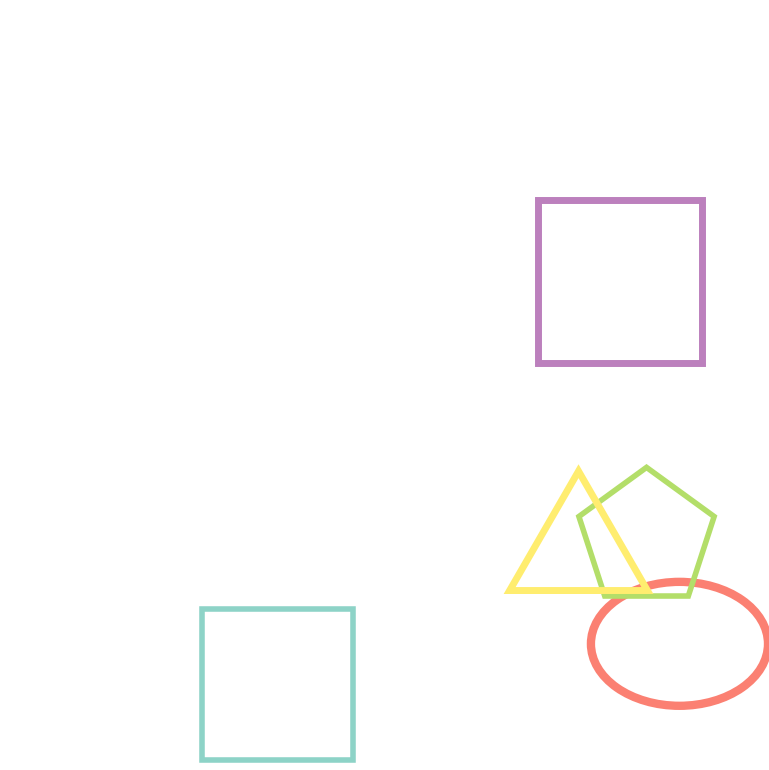[{"shape": "square", "thickness": 2, "radius": 0.49, "center": [0.361, 0.111]}, {"shape": "oval", "thickness": 3, "radius": 0.57, "center": [0.882, 0.164]}, {"shape": "pentagon", "thickness": 2, "radius": 0.46, "center": [0.84, 0.301]}, {"shape": "square", "thickness": 2.5, "radius": 0.53, "center": [0.805, 0.634]}, {"shape": "triangle", "thickness": 2.5, "radius": 0.52, "center": [0.751, 0.285]}]